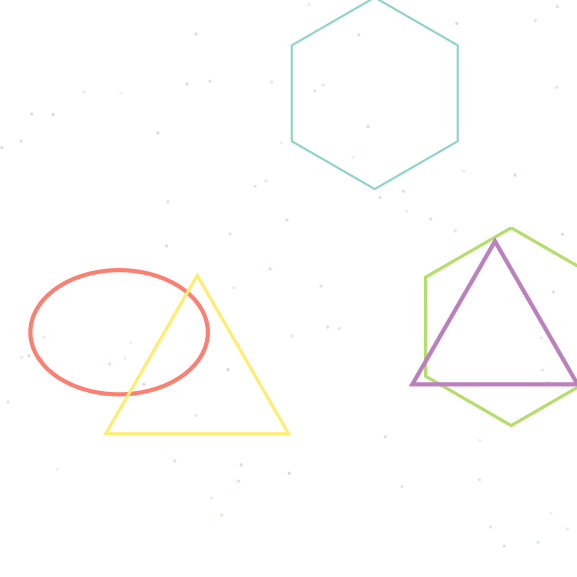[{"shape": "hexagon", "thickness": 1, "radius": 0.83, "center": [0.649, 0.838]}, {"shape": "oval", "thickness": 2, "radius": 0.77, "center": [0.206, 0.424]}, {"shape": "hexagon", "thickness": 1.5, "radius": 0.86, "center": [0.885, 0.433]}, {"shape": "triangle", "thickness": 2, "radius": 0.83, "center": [0.857, 0.416]}, {"shape": "triangle", "thickness": 1.5, "radius": 0.91, "center": [0.341, 0.339]}]